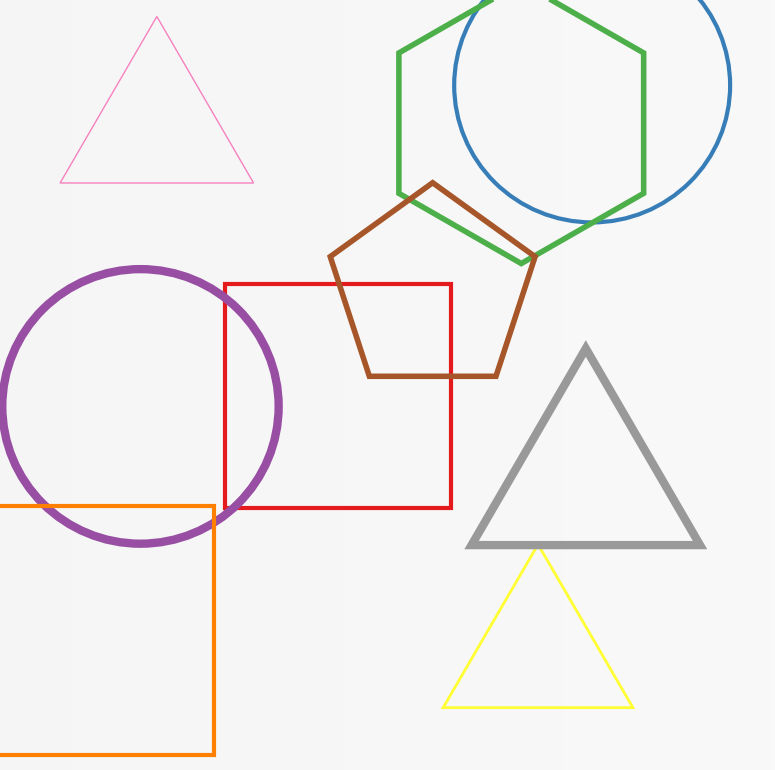[{"shape": "square", "thickness": 1.5, "radius": 0.73, "center": [0.436, 0.486]}, {"shape": "circle", "thickness": 1.5, "radius": 0.89, "center": [0.764, 0.889]}, {"shape": "hexagon", "thickness": 2, "radius": 0.91, "center": [0.673, 0.84]}, {"shape": "circle", "thickness": 3, "radius": 0.89, "center": [0.181, 0.472]}, {"shape": "square", "thickness": 1.5, "radius": 0.81, "center": [0.114, 0.181]}, {"shape": "triangle", "thickness": 1, "radius": 0.71, "center": [0.694, 0.152]}, {"shape": "pentagon", "thickness": 2, "radius": 0.69, "center": [0.558, 0.624]}, {"shape": "triangle", "thickness": 0.5, "radius": 0.72, "center": [0.202, 0.834]}, {"shape": "triangle", "thickness": 3, "radius": 0.85, "center": [0.756, 0.377]}]